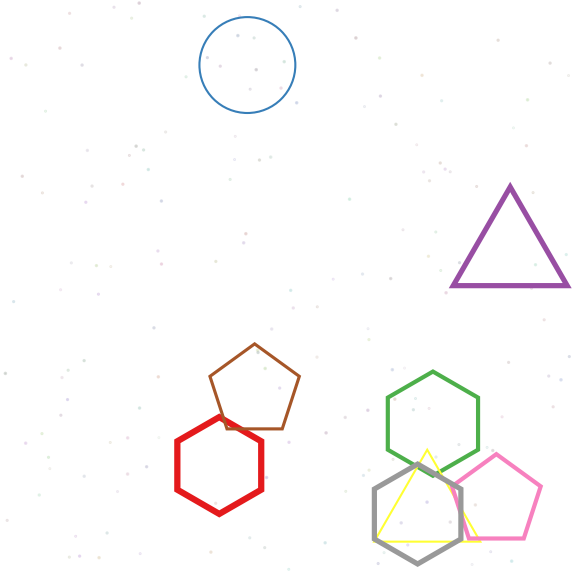[{"shape": "hexagon", "thickness": 3, "radius": 0.42, "center": [0.38, 0.193]}, {"shape": "circle", "thickness": 1, "radius": 0.42, "center": [0.428, 0.887]}, {"shape": "hexagon", "thickness": 2, "radius": 0.45, "center": [0.75, 0.266]}, {"shape": "triangle", "thickness": 2.5, "radius": 0.57, "center": [0.883, 0.561]}, {"shape": "triangle", "thickness": 1, "radius": 0.53, "center": [0.74, 0.114]}, {"shape": "pentagon", "thickness": 1.5, "radius": 0.41, "center": [0.441, 0.322]}, {"shape": "pentagon", "thickness": 2, "radius": 0.4, "center": [0.859, 0.132]}, {"shape": "hexagon", "thickness": 2.5, "radius": 0.43, "center": [0.723, 0.109]}]